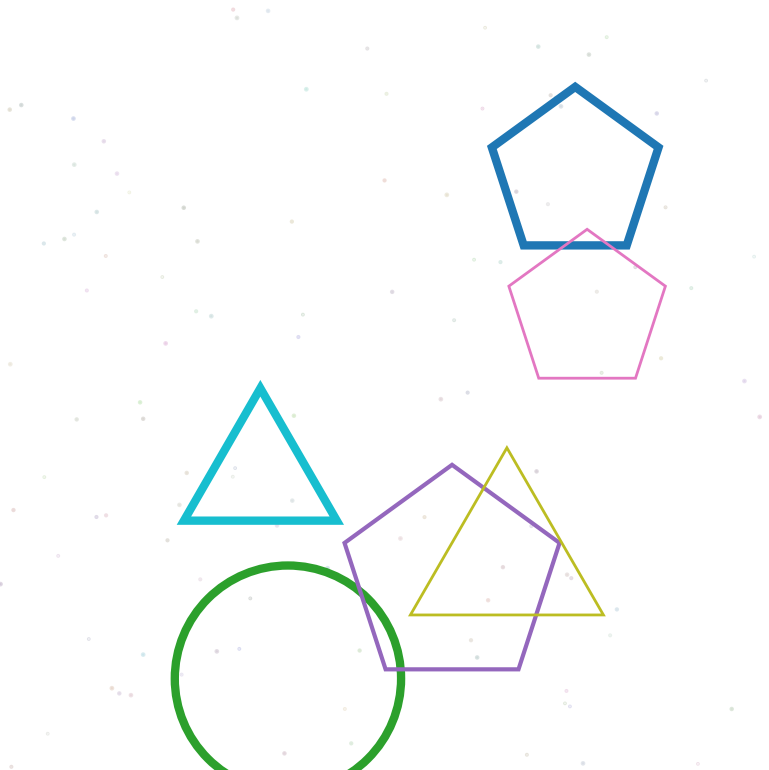[{"shape": "pentagon", "thickness": 3, "radius": 0.57, "center": [0.747, 0.773]}, {"shape": "circle", "thickness": 3, "radius": 0.73, "center": [0.374, 0.119]}, {"shape": "pentagon", "thickness": 1.5, "radius": 0.73, "center": [0.587, 0.25]}, {"shape": "pentagon", "thickness": 1, "radius": 0.53, "center": [0.762, 0.595]}, {"shape": "triangle", "thickness": 1, "radius": 0.72, "center": [0.658, 0.274]}, {"shape": "triangle", "thickness": 3, "radius": 0.57, "center": [0.338, 0.381]}]